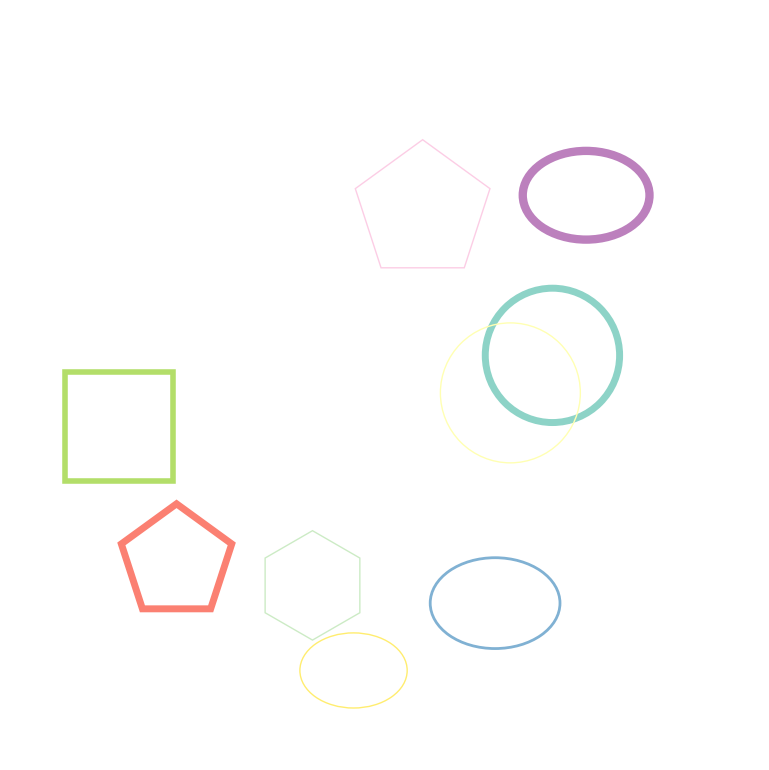[{"shape": "circle", "thickness": 2.5, "radius": 0.44, "center": [0.717, 0.538]}, {"shape": "circle", "thickness": 0.5, "radius": 0.45, "center": [0.663, 0.49]}, {"shape": "pentagon", "thickness": 2.5, "radius": 0.38, "center": [0.229, 0.27]}, {"shape": "oval", "thickness": 1, "radius": 0.42, "center": [0.643, 0.217]}, {"shape": "square", "thickness": 2, "radius": 0.35, "center": [0.154, 0.446]}, {"shape": "pentagon", "thickness": 0.5, "radius": 0.46, "center": [0.549, 0.727]}, {"shape": "oval", "thickness": 3, "radius": 0.41, "center": [0.761, 0.746]}, {"shape": "hexagon", "thickness": 0.5, "radius": 0.36, "center": [0.406, 0.24]}, {"shape": "oval", "thickness": 0.5, "radius": 0.35, "center": [0.459, 0.129]}]